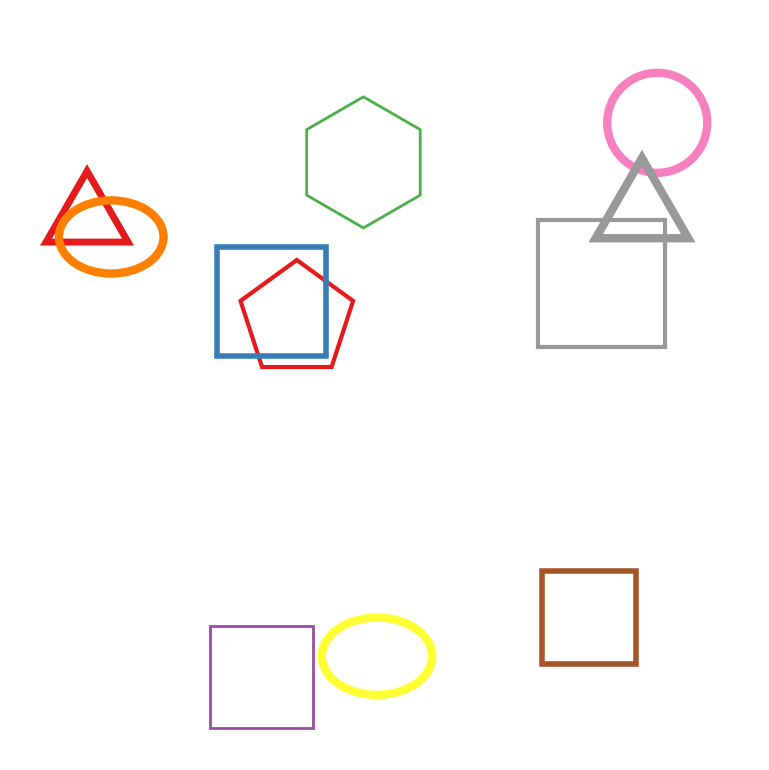[{"shape": "triangle", "thickness": 2.5, "radius": 0.31, "center": [0.113, 0.716]}, {"shape": "pentagon", "thickness": 1.5, "radius": 0.38, "center": [0.385, 0.585]}, {"shape": "square", "thickness": 2, "radius": 0.35, "center": [0.352, 0.608]}, {"shape": "hexagon", "thickness": 1, "radius": 0.43, "center": [0.472, 0.789]}, {"shape": "square", "thickness": 1, "radius": 0.33, "center": [0.34, 0.12]}, {"shape": "oval", "thickness": 3, "radius": 0.34, "center": [0.144, 0.692]}, {"shape": "oval", "thickness": 3, "radius": 0.36, "center": [0.49, 0.148]}, {"shape": "square", "thickness": 2, "radius": 0.3, "center": [0.765, 0.198]}, {"shape": "circle", "thickness": 3, "radius": 0.32, "center": [0.854, 0.84]}, {"shape": "square", "thickness": 1.5, "radius": 0.41, "center": [0.781, 0.632]}, {"shape": "triangle", "thickness": 3, "radius": 0.35, "center": [0.834, 0.725]}]